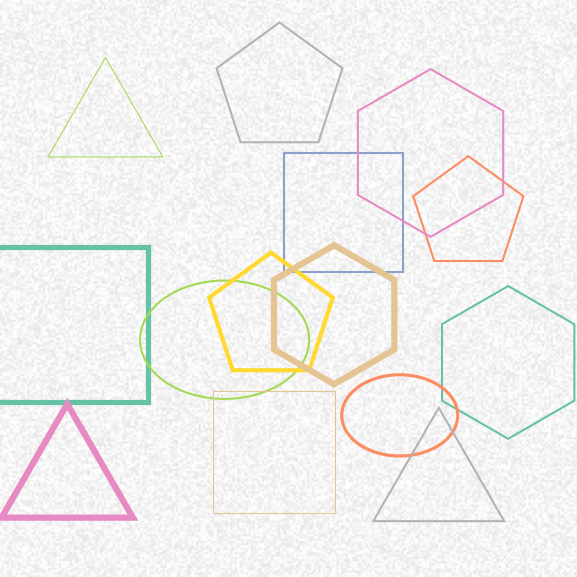[{"shape": "hexagon", "thickness": 1, "radius": 0.66, "center": [0.88, 0.372]}, {"shape": "square", "thickness": 2.5, "radius": 0.67, "center": [0.122, 0.438]}, {"shape": "oval", "thickness": 1.5, "radius": 0.5, "center": [0.692, 0.28]}, {"shape": "pentagon", "thickness": 1, "radius": 0.5, "center": [0.811, 0.628]}, {"shape": "square", "thickness": 1, "radius": 0.52, "center": [0.595, 0.631]}, {"shape": "hexagon", "thickness": 1, "radius": 0.73, "center": [0.746, 0.734]}, {"shape": "triangle", "thickness": 3, "radius": 0.66, "center": [0.116, 0.168]}, {"shape": "triangle", "thickness": 0.5, "radius": 0.57, "center": [0.183, 0.785]}, {"shape": "oval", "thickness": 1, "radius": 0.73, "center": [0.389, 0.411]}, {"shape": "pentagon", "thickness": 2, "radius": 0.56, "center": [0.469, 0.449]}, {"shape": "square", "thickness": 0.5, "radius": 0.53, "center": [0.475, 0.216]}, {"shape": "hexagon", "thickness": 3, "radius": 0.6, "center": [0.579, 0.454]}, {"shape": "triangle", "thickness": 1, "radius": 0.65, "center": [0.76, 0.162]}, {"shape": "pentagon", "thickness": 1, "radius": 0.57, "center": [0.484, 0.846]}]